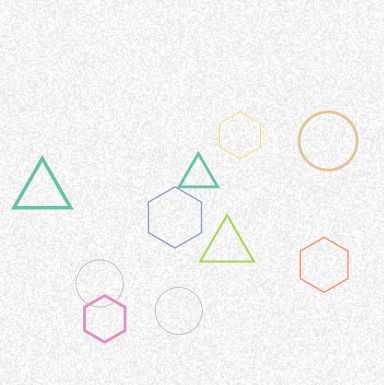[{"shape": "triangle", "thickness": 2.5, "radius": 0.43, "center": [0.11, 0.503]}, {"shape": "triangle", "thickness": 2, "radius": 0.29, "center": [0.515, 0.543]}, {"shape": "hexagon", "thickness": 1, "radius": 0.36, "center": [0.842, 0.312]}, {"shape": "hexagon", "thickness": 1, "radius": 0.4, "center": [0.454, 0.435]}, {"shape": "hexagon", "thickness": 2, "radius": 0.3, "center": [0.272, 0.172]}, {"shape": "triangle", "thickness": 1.5, "radius": 0.4, "center": [0.59, 0.361]}, {"shape": "hexagon", "thickness": 0.5, "radius": 0.31, "center": [0.623, 0.649]}, {"shape": "circle", "thickness": 2, "radius": 0.38, "center": [0.852, 0.634]}, {"shape": "circle", "thickness": 0.5, "radius": 0.31, "center": [0.464, 0.192]}, {"shape": "circle", "thickness": 0.5, "radius": 0.31, "center": [0.259, 0.264]}]